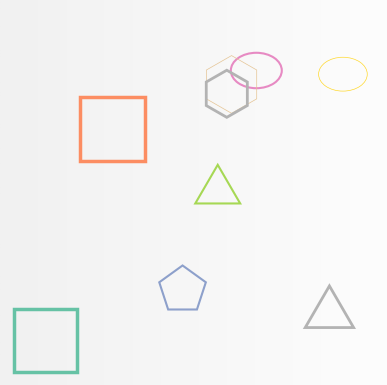[{"shape": "square", "thickness": 2.5, "radius": 0.41, "center": [0.119, 0.115]}, {"shape": "square", "thickness": 2.5, "radius": 0.42, "center": [0.29, 0.665]}, {"shape": "pentagon", "thickness": 1.5, "radius": 0.32, "center": [0.471, 0.247]}, {"shape": "oval", "thickness": 1.5, "radius": 0.33, "center": [0.661, 0.817]}, {"shape": "triangle", "thickness": 1.5, "radius": 0.33, "center": [0.562, 0.505]}, {"shape": "oval", "thickness": 0.5, "radius": 0.31, "center": [0.885, 0.807]}, {"shape": "hexagon", "thickness": 0.5, "radius": 0.37, "center": [0.598, 0.781]}, {"shape": "triangle", "thickness": 2, "radius": 0.36, "center": [0.85, 0.185]}, {"shape": "hexagon", "thickness": 2, "radius": 0.31, "center": [0.585, 0.756]}]